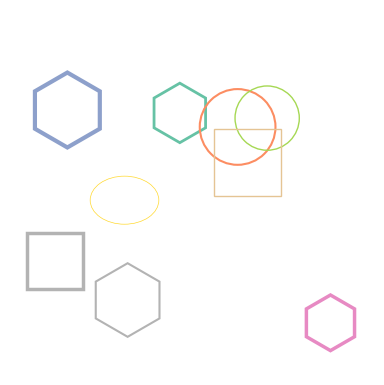[{"shape": "hexagon", "thickness": 2, "radius": 0.39, "center": [0.467, 0.707]}, {"shape": "circle", "thickness": 1.5, "radius": 0.49, "center": [0.617, 0.67]}, {"shape": "hexagon", "thickness": 3, "radius": 0.49, "center": [0.175, 0.714]}, {"shape": "hexagon", "thickness": 2.5, "radius": 0.36, "center": [0.858, 0.162]}, {"shape": "circle", "thickness": 1, "radius": 0.42, "center": [0.694, 0.693]}, {"shape": "oval", "thickness": 0.5, "radius": 0.45, "center": [0.323, 0.48]}, {"shape": "square", "thickness": 1, "radius": 0.44, "center": [0.643, 0.578]}, {"shape": "square", "thickness": 2.5, "radius": 0.36, "center": [0.144, 0.321]}, {"shape": "hexagon", "thickness": 1.5, "radius": 0.48, "center": [0.331, 0.221]}]